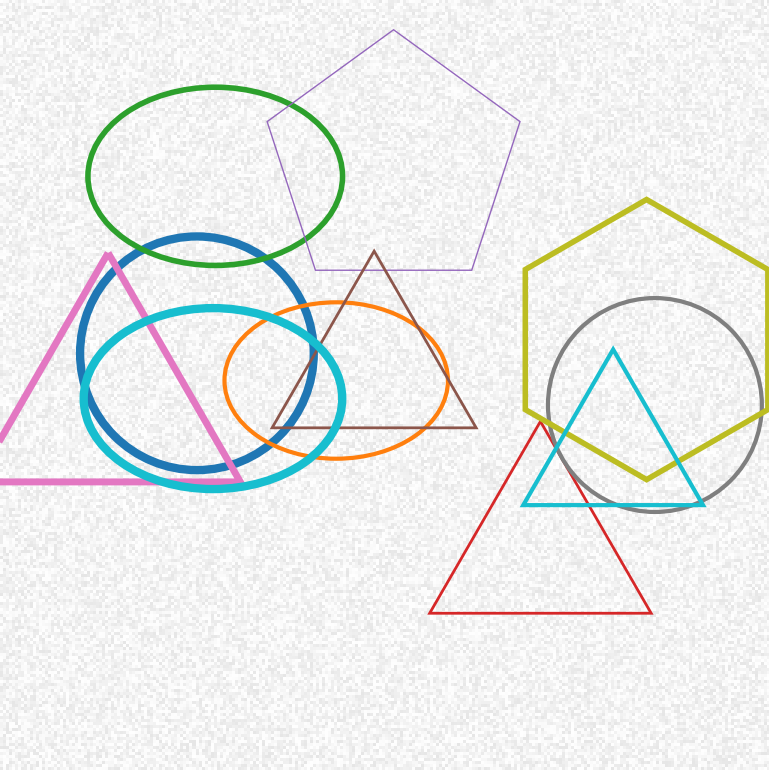[{"shape": "circle", "thickness": 3, "radius": 0.76, "center": [0.256, 0.541]}, {"shape": "oval", "thickness": 1.5, "radius": 0.73, "center": [0.437, 0.506]}, {"shape": "oval", "thickness": 2, "radius": 0.83, "center": [0.28, 0.771]}, {"shape": "triangle", "thickness": 1, "radius": 0.83, "center": [0.702, 0.287]}, {"shape": "pentagon", "thickness": 0.5, "radius": 0.86, "center": [0.511, 0.789]}, {"shape": "triangle", "thickness": 1, "radius": 0.76, "center": [0.486, 0.521]}, {"shape": "triangle", "thickness": 2.5, "radius": 0.99, "center": [0.14, 0.473]}, {"shape": "circle", "thickness": 1.5, "radius": 0.69, "center": [0.851, 0.474]}, {"shape": "hexagon", "thickness": 2, "radius": 0.91, "center": [0.84, 0.559]}, {"shape": "triangle", "thickness": 1.5, "radius": 0.67, "center": [0.796, 0.411]}, {"shape": "oval", "thickness": 3, "radius": 0.84, "center": [0.277, 0.482]}]